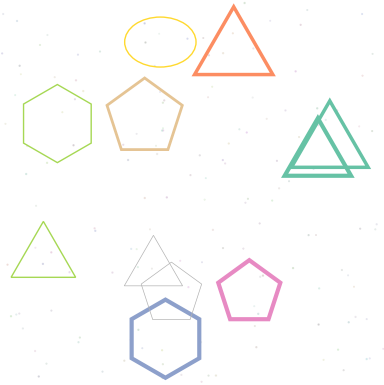[{"shape": "triangle", "thickness": 2.5, "radius": 0.58, "center": [0.857, 0.623]}, {"shape": "triangle", "thickness": 3, "radius": 0.5, "center": [0.826, 0.593]}, {"shape": "triangle", "thickness": 2.5, "radius": 0.59, "center": [0.607, 0.865]}, {"shape": "hexagon", "thickness": 3, "radius": 0.51, "center": [0.43, 0.12]}, {"shape": "pentagon", "thickness": 3, "radius": 0.42, "center": [0.648, 0.239]}, {"shape": "triangle", "thickness": 1, "radius": 0.48, "center": [0.113, 0.328]}, {"shape": "hexagon", "thickness": 1, "radius": 0.51, "center": [0.149, 0.679]}, {"shape": "oval", "thickness": 1, "radius": 0.46, "center": [0.416, 0.891]}, {"shape": "pentagon", "thickness": 2, "radius": 0.51, "center": [0.376, 0.695]}, {"shape": "triangle", "thickness": 0.5, "radius": 0.44, "center": [0.399, 0.301]}, {"shape": "pentagon", "thickness": 0.5, "radius": 0.41, "center": [0.445, 0.237]}]